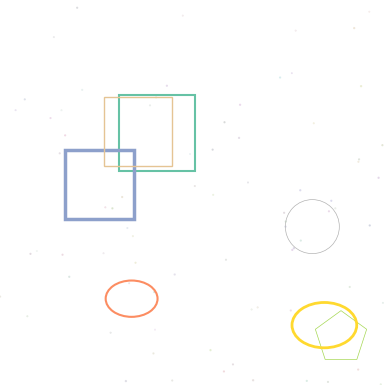[{"shape": "square", "thickness": 1.5, "radius": 0.49, "center": [0.408, 0.656]}, {"shape": "oval", "thickness": 1.5, "radius": 0.34, "center": [0.342, 0.224]}, {"shape": "square", "thickness": 2.5, "radius": 0.45, "center": [0.258, 0.52]}, {"shape": "pentagon", "thickness": 0.5, "radius": 0.35, "center": [0.886, 0.123]}, {"shape": "oval", "thickness": 2, "radius": 0.42, "center": [0.842, 0.155]}, {"shape": "square", "thickness": 1, "radius": 0.45, "center": [0.359, 0.658]}, {"shape": "circle", "thickness": 0.5, "radius": 0.35, "center": [0.811, 0.411]}]